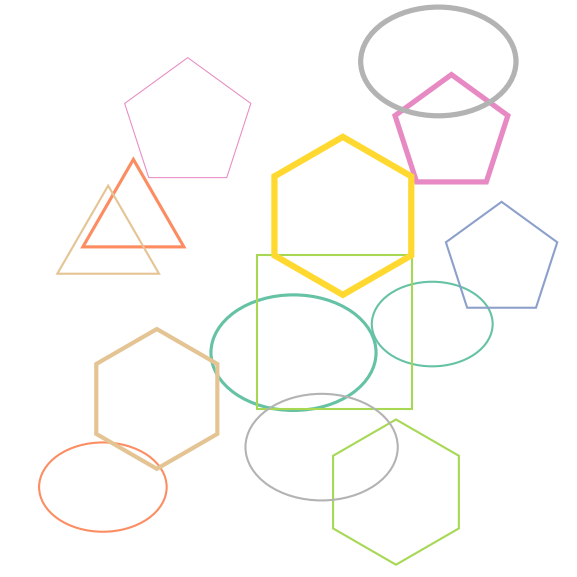[{"shape": "oval", "thickness": 1.5, "radius": 0.71, "center": [0.508, 0.388]}, {"shape": "oval", "thickness": 1, "radius": 0.52, "center": [0.748, 0.438]}, {"shape": "oval", "thickness": 1, "radius": 0.55, "center": [0.178, 0.156]}, {"shape": "triangle", "thickness": 1.5, "radius": 0.5, "center": [0.231, 0.622]}, {"shape": "pentagon", "thickness": 1, "radius": 0.51, "center": [0.869, 0.548]}, {"shape": "pentagon", "thickness": 0.5, "radius": 0.57, "center": [0.325, 0.784]}, {"shape": "pentagon", "thickness": 2.5, "radius": 0.51, "center": [0.782, 0.767]}, {"shape": "hexagon", "thickness": 1, "radius": 0.63, "center": [0.686, 0.147]}, {"shape": "square", "thickness": 1, "radius": 0.67, "center": [0.579, 0.425]}, {"shape": "hexagon", "thickness": 3, "radius": 0.68, "center": [0.594, 0.625]}, {"shape": "hexagon", "thickness": 2, "radius": 0.61, "center": [0.272, 0.308]}, {"shape": "triangle", "thickness": 1, "radius": 0.51, "center": [0.187, 0.576]}, {"shape": "oval", "thickness": 2.5, "radius": 0.67, "center": [0.759, 0.893]}, {"shape": "oval", "thickness": 1, "radius": 0.66, "center": [0.557, 0.225]}]